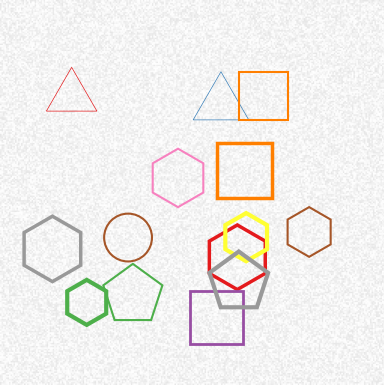[{"shape": "hexagon", "thickness": 2.5, "radius": 0.42, "center": [0.616, 0.332]}, {"shape": "triangle", "thickness": 0.5, "radius": 0.38, "center": [0.186, 0.749]}, {"shape": "triangle", "thickness": 0.5, "radius": 0.42, "center": [0.574, 0.73]}, {"shape": "pentagon", "thickness": 1.5, "radius": 0.4, "center": [0.345, 0.234]}, {"shape": "hexagon", "thickness": 3, "radius": 0.29, "center": [0.225, 0.215]}, {"shape": "square", "thickness": 2, "radius": 0.34, "center": [0.563, 0.175]}, {"shape": "square", "thickness": 2.5, "radius": 0.36, "center": [0.635, 0.556]}, {"shape": "square", "thickness": 1.5, "radius": 0.31, "center": [0.684, 0.75]}, {"shape": "hexagon", "thickness": 3, "radius": 0.31, "center": [0.639, 0.384]}, {"shape": "circle", "thickness": 1.5, "radius": 0.31, "center": [0.333, 0.383]}, {"shape": "hexagon", "thickness": 1.5, "radius": 0.32, "center": [0.803, 0.397]}, {"shape": "hexagon", "thickness": 1.5, "radius": 0.38, "center": [0.462, 0.538]}, {"shape": "hexagon", "thickness": 2.5, "radius": 0.42, "center": [0.136, 0.353]}, {"shape": "pentagon", "thickness": 3, "radius": 0.4, "center": [0.62, 0.267]}]